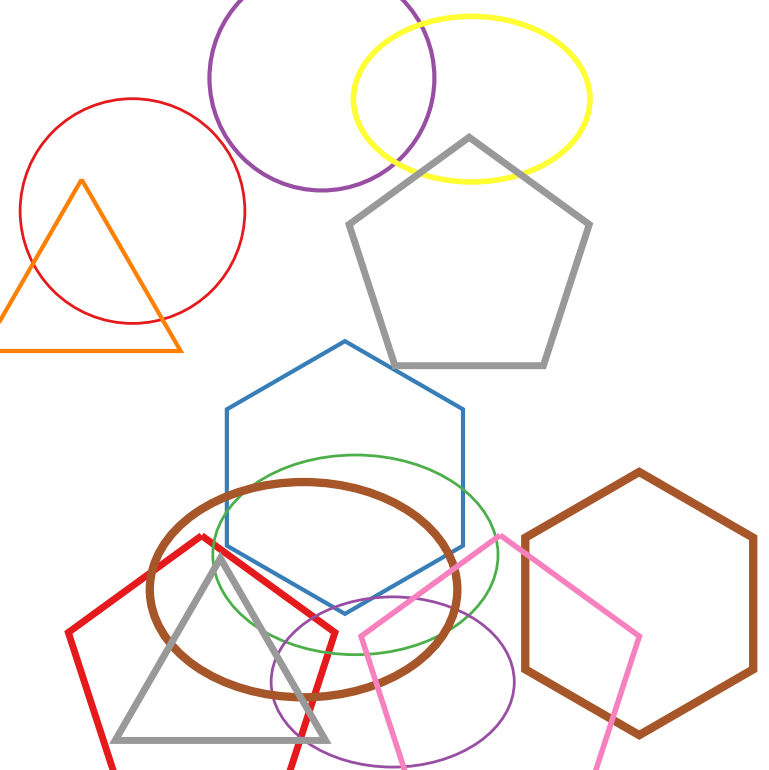[{"shape": "circle", "thickness": 1, "radius": 0.73, "center": [0.172, 0.726]}, {"shape": "pentagon", "thickness": 2.5, "radius": 0.91, "center": [0.262, 0.122]}, {"shape": "hexagon", "thickness": 1.5, "radius": 0.89, "center": [0.448, 0.38]}, {"shape": "oval", "thickness": 1, "radius": 0.93, "center": [0.462, 0.279]}, {"shape": "circle", "thickness": 1.5, "radius": 0.73, "center": [0.418, 0.899]}, {"shape": "oval", "thickness": 1, "radius": 0.79, "center": [0.51, 0.114]}, {"shape": "triangle", "thickness": 1.5, "radius": 0.74, "center": [0.106, 0.618]}, {"shape": "oval", "thickness": 2, "radius": 0.77, "center": [0.613, 0.871]}, {"shape": "oval", "thickness": 3, "radius": 1.0, "center": [0.394, 0.234]}, {"shape": "hexagon", "thickness": 3, "radius": 0.85, "center": [0.83, 0.216]}, {"shape": "pentagon", "thickness": 2, "radius": 0.95, "center": [0.65, 0.115]}, {"shape": "triangle", "thickness": 2.5, "radius": 0.79, "center": [0.286, 0.117]}, {"shape": "pentagon", "thickness": 2.5, "radius": 0.82, "center": [0.609, 0.658]}]